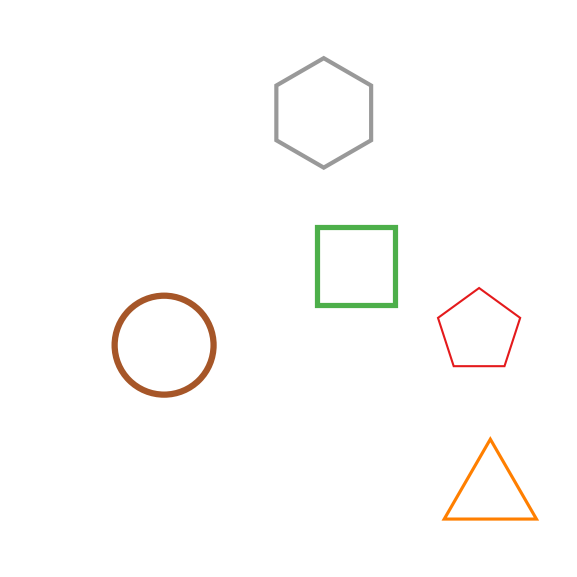[{"shape": "pentagon", "thickness": 1, "radius": 0.37, "center": [0.83, 0.426]}, {"shape": "square", "thickness": 2.5, "radius": 0.34, "center": [0.617, 0.539]}, {"shape": "triangle", "thickness": 1.5, "radius": 0.46, "center": [0.849, 0.146]}, {"shape": "circle", "thickness": 3, "radius": 0.43, "center": [0.284, 0.401]}, {"shape": "hexagon", "thickness": 2, "radius": 0.47, "center": [0.561, 0.804]}]